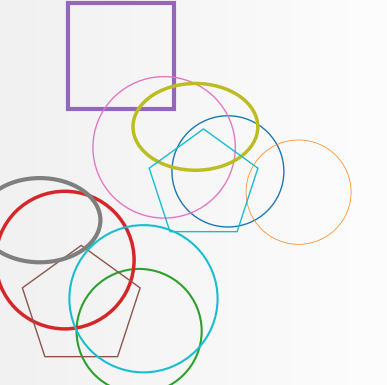[{"shape": "circle", "thickness": 1, "radius": 0.72, "center": [0.588, 0.555]}, {"shape": "circle", "thickness": 0.5, "radius": 0.68, "center": [0.771, 0.501]}, {"shape": "circle", "thickness": 1.5, "radius": 0.81, "center": [0.359, 0.14]}, {"shape": "circle", "thickness": 2.5, "radius": 0.89, "center": [0.167, 0.324]}, {"shape": "square", "thickness": 3, "radius": 0.69, "center": [0.312, 0.855]}, {"shape": "pentagon", "thickness": 1, "radius": 0.8, "center": [0.21, 0.203]}, {"shape": "circle", "thickness": 1, "radius": 0.92, "center": [0.424, 0.617]}, {"shape": "oval", "thickness": 3, "radius": 0.78, "center": [0.103, 0.428]}, {"shape": "oval", "thickness": 2.5, "radius": 0.81, "center": [0.504, 0.67]}, {"shape": "pentagon", "thickness": 1, "radius": 0.74, "center": [0.525, 0.518]}, {"shape": "circle", "thickness": 1.5, "radius": 0.96, "center": [0.37, 0.224]}]